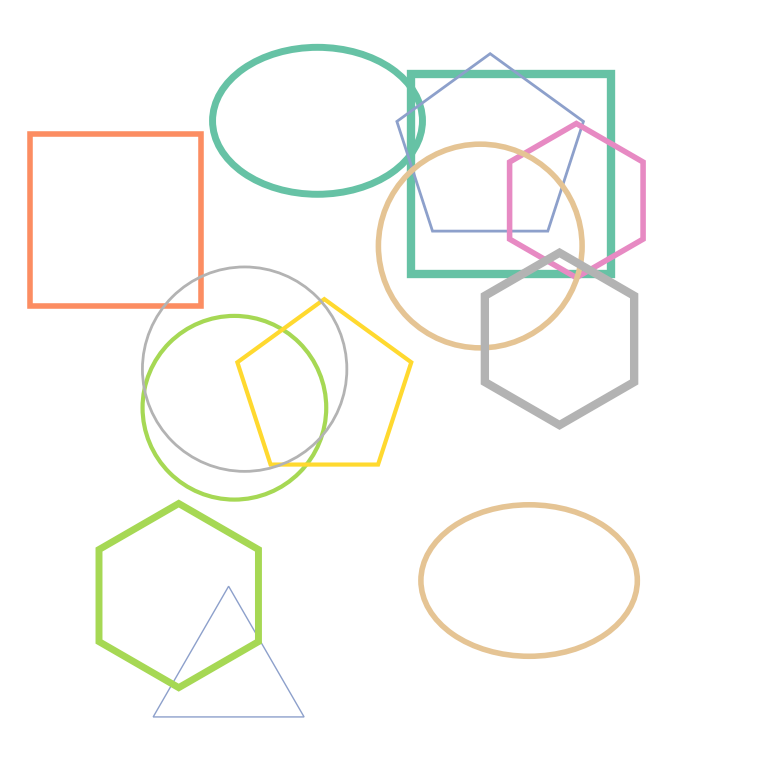[{"shape": "square", "thickness": 3, "radius": 0.65, "center": [0.663, 0.774]}, {"shape": "oval", "thickness": 2.5, "radius": 0.68, "center": [0.412, 0.843]}, {"shape": "square", "thickness": 2, "radius": 0.56, "center": [0.15, 0.714]}, {"shape": "pentagon", "thickness": 1, "radius": 0.64, "center": [0.637, 0.803]}, {"shape": "triangle", "thickness": 0.5, "radius": 0.57, "center": [0.297, 0.125]}, {"shape": "hexagon", "thickness": 2, "radius": 0.5, "center": [0.748, 0.74]}, {"shape": "circle", "thickness": 1.5, "radius": 0.6, "center": [0.304, 0.47]}, {"shape": "hexagon", "thickness": 2.5, "radius": 0.6, "center": [0.232, 0.227]}, {"shape": "pentagon", "thickness": 1.5, "radius": 0.59, "center": [0.421, 0.493]}, {"shape": "oval", "thickness": 2, "radius": 0.7, "center": [0.687, 0.246]}, {"shape": "circle", "thickness": 2, "radius": 0.66, "center": [0.624, 0.68]}, {"shape": "hexagon", "thickness": 3, "radius": 0.56, "center": [0.727, 0.56]}, {"shape": "circle", "thickness": 1, "radius": 0.66, "center": [0.318, 0.521]}]